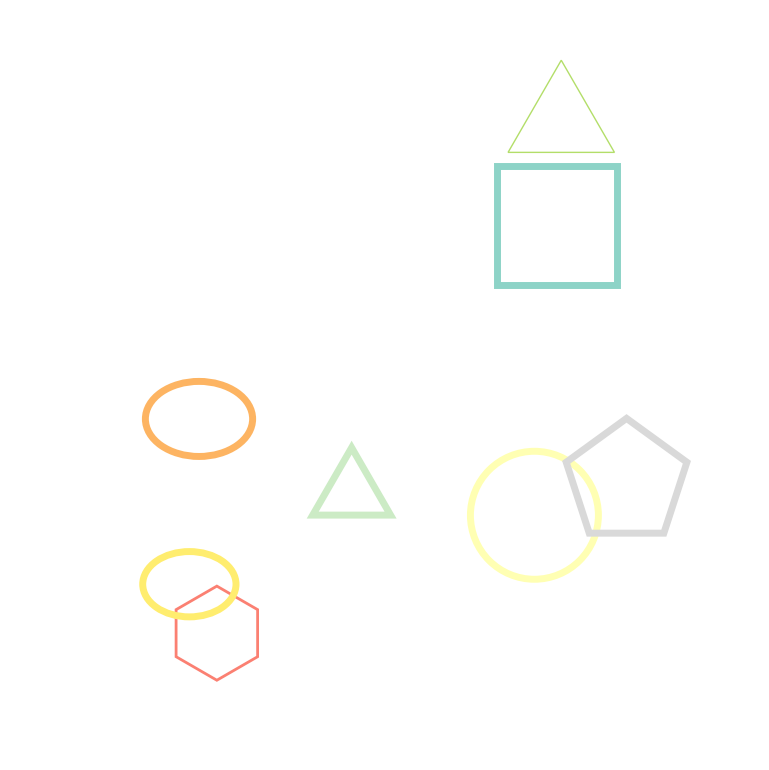[{"shape": "square", "thickness": 2.5, "radius": 0.39, "center": [0.724, 0.707]}, {"shape": "circle", "thickness": 2.5, "radius": 0.42, "center": [0.694, 0.331]}, {"shape": "hexagon", "thickness": 1, "radius": 0.31, "center": [0.282, 0.178]}, {"shape": "oval", "thickness": 2.5, "radius": 0.35, "center": [0.258, 0.456]}, {"shape": "triangle", "thickness": 0.5, "radius": 0.4, "center": [0.729, 0.842]}, {"shape": "pentagon", "thickness": 2.5, "radius": 0.41, "center": [0.814, 0.374]}, {"shape": "triangle", "thickness": 2.5, "radius": 0.29, "center": [0.457, 0.36]}, {"shape": "oval", "thickness": 2.5, "radius": 0.3, "center": [0.246, 0.241]}]